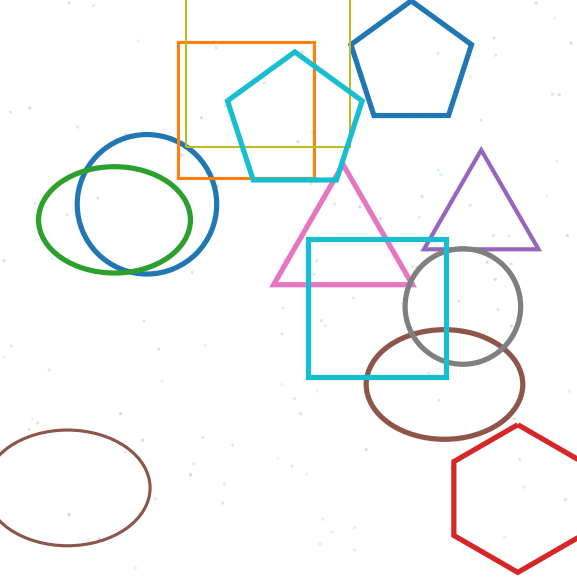[{"shape": "circle", "thickness": 2.5, "radius": 0.6, "center": [0.254, 0.645]}, {"shape": "pentagon", "thickness": 2.5, "radius": 0.55, "center": [0.712, 0.888]}, {"shape": "square", "thickness": 1.5, "radius": 0.59, "center": [0.426, 0.809]}, {"shape": "oval", "thickness": 2.5, "radius": 0.66, "center": [0.198, 0.618]}, {"shape": "hexagon", "thickness": 2.5, "radius": 0.64, "center": [0.897, 0.136]}, {"shape": "triangle", "thickness": 2, "radius": 0.57, "center": [0.833, 0.625]}, {"shape": "oval", "thickness": 1.5, "radius": 0.72, "center": [0.117, 0.154]}, {"shape": "oval", "thickness": 2.5, "radius": 0.68, "center": [0.77, 0.333]}, {"shape": "triangle", "thickness": 2.5, "radius": 0.69, "center": [0.594, 0.576]}, {"shape": "circle", "thickness": 2.5, "radius": 0.5, "center": [0.802, 0.468]}, {"shape": "square", "thickness": 1, "radius": 0.71, "center": [0.464, 0.886]}, {"shape": "pentagon", "thickness": 2.5, "radius": 0.61, "center": [0.511, 0.787]}, {"shape": "square", "thickness": 2.5, "radius": 0.6, "center": [0.653, 0.466]}]